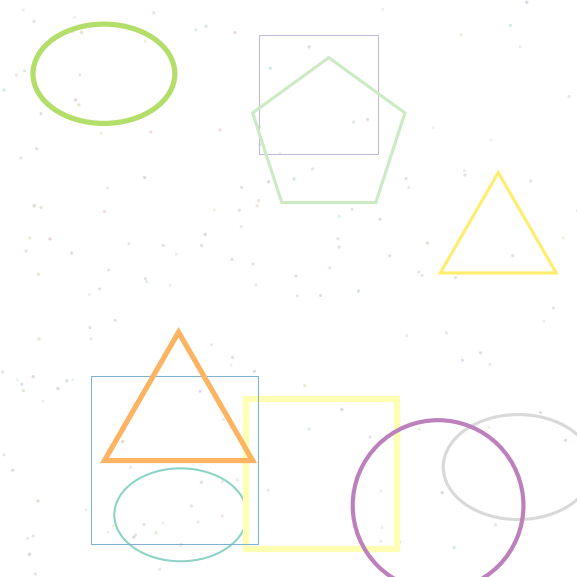[{"shape": "oval", "thickness": 1, "radius": 0.57, "center": [0.313, 0.108]}, {"shape": "square", "thickness": 3, "radius": 0.65, "center": [0.556, 0.179]}, {"shape": "square", "thickness": 0.5, "radius": 0.52, "center": [0.552, 0.835]}, {"shape": "square", "thickness": 0.5, "radius": 0.73, "center": [0.302, 0.203]}, {"shape": "triangle", "thickness": 2.5, "radius": 0.74, "center": [0.309, 0.276]}, {"shape": "oval", "thickness": 2.5, "radius": 0.61, "center": [0.18, 0.871]}, {"shape": "oval", "thickness": 1.5, "radius": 0.65, "center": [0.897, 0.19]}, {"shape": "circle", "thickness": 2, "radius": 0.74, "center": [0.759, 0.124]}, {"shape": "pentagon", "thickness": 1.5, "radius": 0.69, "center": [0.569, 0.761]}, {"shape": "triangle", "thickness": 1.5, "radius": 0.58, "center": [0.863, 0.584]}]